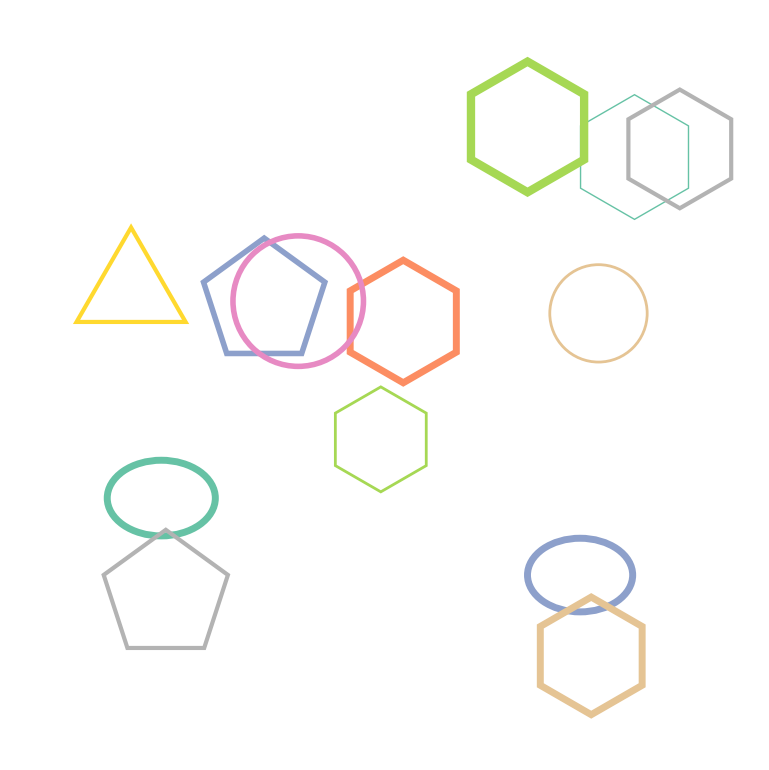[{"shape": "hexagon", "thickness": 0.5, "radius": 0.4, "center": [0.824, 0.796]}, {"shape": "oval", "thickness": 2.5, "radius": 0.35, "center": [0.209, 0.353]}, {"shape": "hexagon", "thickness": 2.5, "radius": 0.4, "center": [0.524, 0.582]}, {"shape": "pentagon", "thickness": 2, "radius": 0.41, "center": [0.343, 0.608]}, {"shape": "oval", "thickness": 2.5, "radius": 0.34, "center": [0.753, 0.253]}, {"shape": "circle", "thickness": 2, "radius": 0.42, "center": [0.387, 0.609]}, {"shape": "hexagon", "thickness": 1, "radius": 0.34, "center": [0.495, 0.429]}, {"shape": "hexagon", "thickness": 3, "radius": 0.42, "center": [0.685, 0.835]}, {"shape": "triangle", "thickness": 1.5, "radius": 0.41, "center": [0.17, 0.623]}, {"shape": "hexagon", "thickness": 2.5, "radius": 0.38, "center": [0.768, 0.148]}, {"shape": "circle", "thickness": 1, "radius": 0.32, "center": [0.777, 0.593]}, {"shape": "hexagon", "thickness": 1.5, "radius": 0.39, "center": [0.883, 0.807]}, {"shape": "pentagon", "thickness": 1.5, "radius": 0.42, "center": [0.215, 0.227]}]